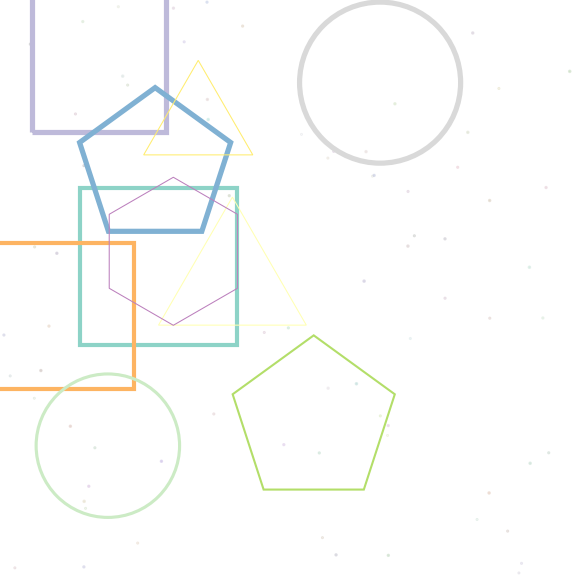[{"shape": "square", "thickness": 2, "radius": 0.68, "center": [0.274, 0.537]}, {"shape": "triangle", "thickness": 0.5, "radius": 0.74, "center": [0.402, 0.51]}, {"shape": "square", "thickness": 2.5, "radius": 0.58, "center": [0.171, 0.886]}, {"shape": "pentagon", "thickness": 2.5, "radius": 0.69, "center": [0.269, 0.71]}, {"shape": "square", "thickness": 2, "radius": 0.63, "center": [0.106, 0.452]}, {"shape": "pentagon", "thickness": 1, "radius": 0.74, "center": [0.543, 0.271]}, {"shape": "circle", "thickness": 2.5, "radius": 0.7, "center": [0.658, 0.856]}, {"shape": "hexagon", "thickness": 0.5, "radius": 0.64, "center": [0.3, 0.564]}, {"shape": "circle", "thickness": 1.5, "radius": 0.62, "center": [0.187, 0.227]}, {"shape": "triangle", "thickness": 0.5, "radius": 0.55, "center": [0.343, 0.786]}]